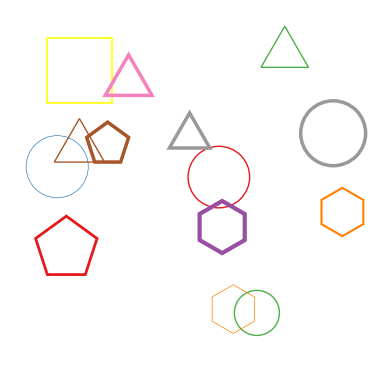[{"shape": "pentagon", "thickness": 2, "radius": 0.42, "center": [0.172, 0.355]}, {"shape": "circle", "thickness": 1, "radius": 0.4, "center": [0.568, 0.54]}, {"shape": "circle", "thickness": 0.5, "radius": 0.4, "center": [0.149, 0.567]}, {"shape": "circle", "thickness": 1, "radius": 0.29, "center": [0.667, 0.187]}, {"shape": "triangle", "thickness": 1, "radius": 0.36, "center": [0.74, 0.861]}, {"shape": "hexagon", "thickness": 3, "radius": 0.34, "center": [0.577, 0.41]}, {"shape": "hexagon", "thickness": 0.5, "radius": 0.32, "center": [0.606, 0.197]}, {"shape": "hexagon", "thickness": 1.5, "radius": 0.31, "center": [0.889, 0.449]}, {"shape": "square", "thickness": 1.5, "radius": 0.43, "center": [0.207, 0.817]}, {"shape": "triangle", "thickness": 1, "radius": 0.38, "center": [0.206, 0.617]}, {"shape": "pentagon", "thickness": 2.5, "radius": 0.29, "center": [0.28, 0.625]}, {"shape": "triangle", "thickness": 2.5, "radius": 0.35, "center": [0.334, 0.787]}, {"shape": "triangle", "thickness": 2.5, "radius": 0.3, "center": [0.493, 0.646]}, {"shape": "circle", "thickness": 2.5, "radius": 0.42, "center": [0.865, 0.654]}]